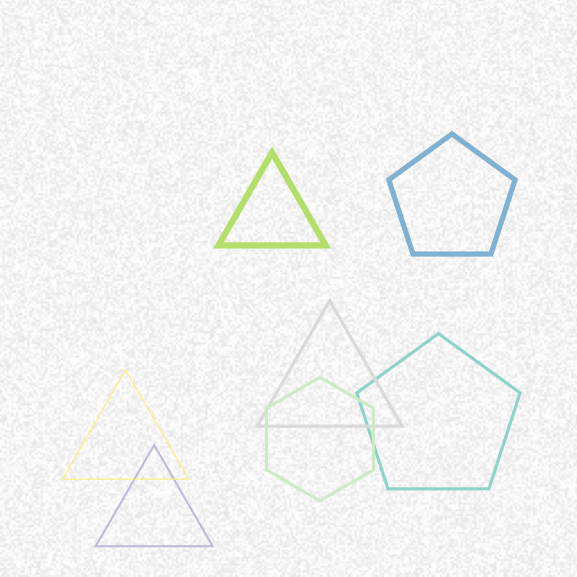[{"shape": "pentagon", "thickness": 1.5, "radius": 0.74, "center": [0.759, 0.273]}, {"shape": "triangle", "thickness": 1, "radius": 0.58, "center": [0.267, 0.112]}, {"shape": "pentagon", "thickness": 2.5, "radius": 0.57, "center": [0.783, 0.652]}, {"shape": "triangle", "thickness": 3, "radius": 0.54, "center": [0.471, 0.628]}, {"shape": "triangle", "thickness": 1.5, "radius": 0.72, "center": [0.571, 0.334]}, {"shape": "hexagon", "thickness": 1.5, "radius": 0.53, "center": [0.554, 0.239]}, {"shape": "triangle", "thickness": 0.5, "radius": 0.63, "center": [0.217, 0.232]}]